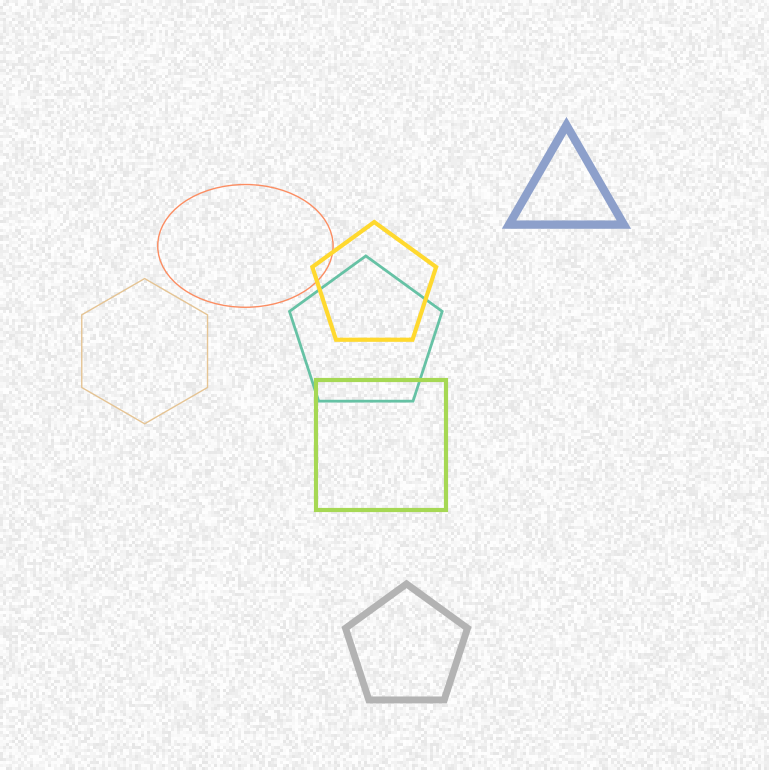[{"shape": "pentagon", "thickness": 1, "radius": 0.52, "center": [0.475, 0.563]}, {"shape": "oval", "thickness": 0.5, "radius": 0.57, "center": [0.319, 0.681]}, {"shape": "triangle", "thickness": 3, "radius": 0.43, "center": [0.736, 0.751]}, {"shape": "square", "thickness": 1.5, "radius": 0.42, "center": [0.494, 0.422]}, {"shape": "pentagon", "thickness": 1.5, "radius": 0.42, "center": [0.486, 0.627]}, {"shape": "hexagon", "thickness": 0.5, "radius": 0.47, "center": [0.188, 0.544]}, {"shape": "pentagon", "thickness": 2.5, "radius": 0.42, "center": [0.528, 0.158]}]